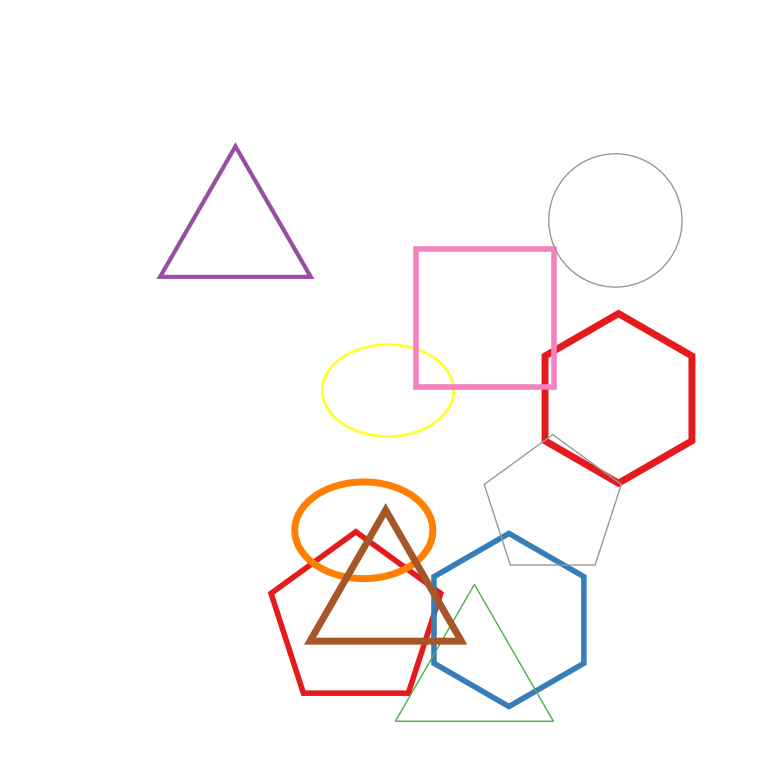[{"shape": "pentagon", "thickness": 2, "radius": 0.58, "center": [0.462, 0.194]}, {"shape": "hexagon", "thickness": 2.5, "radius": 0.55, "center": [0.803, 0.483]}, {"shape": "hexagon", "thickness": 2, "radius": 0.56, "center": [0.661, 0.195]}, {"shape": "triangle", "thickness": 0.5, "radius": 0.59, "center": [0.616, 0.123]}, {"shape": "triangle", "thickness": 1.5, "radius": 0.56, "center": [0.306, 0.697]}, {"shape": "oval", "thickness": 2.5, "radius": 0.45, "center": [0.472, 0.311]}, {"shape": "oval", "thickness": 1, "radius": 0.43, "center": [0.504, 0.493]}, {"shape": "triangle", "thickness": 2.5, "radius": 0.57, "center": [0.501, 0.224]}, {"shape": "square", "thickness": 2, "radius": 0.45, "center": [0.63, 0.587]}, {"shape": "circle", "thickness": 0.5, "radius": 0.43, "center": [0.799, 0.714]}, {"shape": "pentagon", "thickness": 0.5, "radius": 0.47, "center": [0.718, 0.342]}]